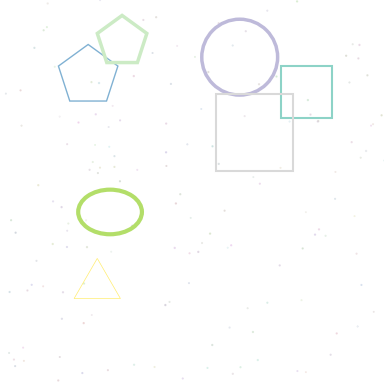[{"shape": "square", "thickness": 1.5, "radius": 0.34, "center": [0.796, 0.76]}, {"shape": "circle", "thickness": 2.5, "radius": 0.49, "center": [0.623, 0.852]}, {"shape": "pentagon", "thickness": 1, "radius": 0.41, "center": [0.229, 0.803]}, {"shape": "oval", "thickness": 3, "radius": 0.41, "center": [0.286, 0.449]}, {"shape": "square", "thickness": 1.5, "radius": 0.5, "center": [0.661, 0.656]}, {"shape": "pentagon", "thickness": 2.5, "radius": 0.34, "center": [0.317, 0.892]}, {"shape": "triangle", "thickness": 0.5, "radius": 0.35, "center": [0.253, 0.259]}]